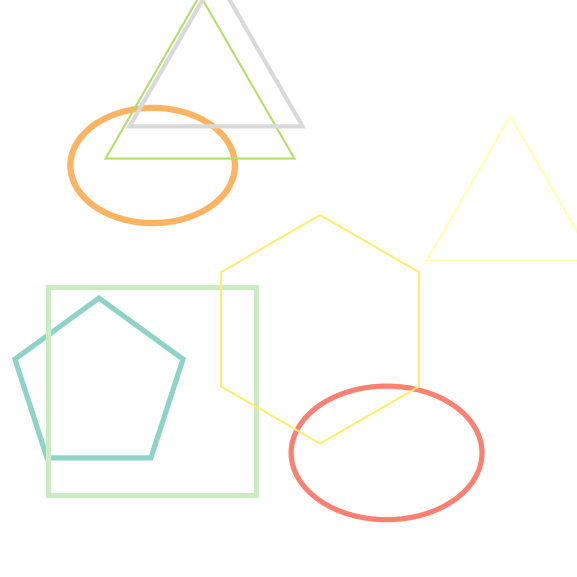[{"shape": "pentagon", "thickness": 2.5, "radius": 0.76, "center": [0.171, 0.33]}, {"shape": "triangle", "thickness": 1, "radius": 0.83, "center": [0.884, 0.631]}, {"shape": "oval", "thickness": 2.5, "radius": 0.83, "center": [0.669, 0.215]}, {"shape": "oval", "thickness": 3, "radius": 0.71, "center": [0.264, 0.713]}, {"shape": "triangle", "thickness": 1, "radius": 0.94, "center": [0.346, 0.819]}, {"shape": "triangle", "thickness": 2, "radius": 0.87, "center": [0.374, 0.867]}, {"shape": "square", "thickness": 2.5, "radius": 0.9, "center": [0.263, 0.323]}, {"shape": "hexagon", "thickness": 1, "radius": 0.99, "center": [0.554, 0.429]}]